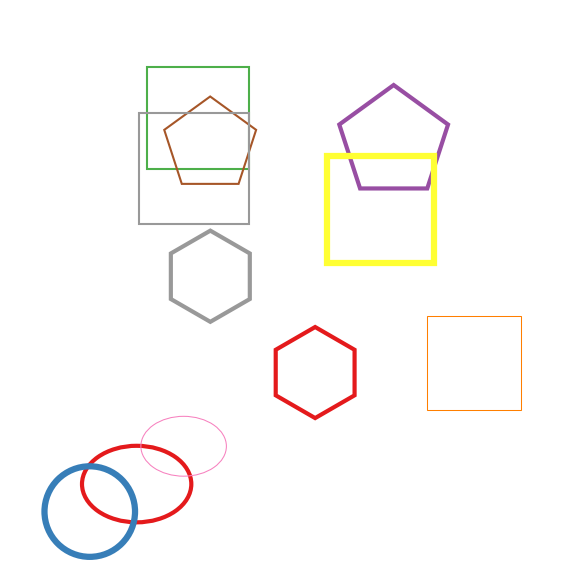[{"shape": "hexagon", "thickness": 2, "radius": 0.39, "center": [0.546, 0.354]}, {"shape": "oval", "thickness": 2, "radius": 0.47, "center": [0.237, 0.161]}, {"shape": "circle", "thickness": 3, "radius": 0.39, "center": [0.155, 0.113]}, {"shape": "square", "thickness": 1, "radius": 0.44, "center": [0.342, 0.796]}, {"shape": "pentagon", "thickness": 2, "radius": 0.49, "center": [0.682, 0.753]}, {"shape": "square", "thickness": 0.5, "radius": 0.4, "center": [0.821, 0.371]}, {"shape": "square", "thickness": 3, "radius": 0.46, "center": [0.659, 0.637]}, {"shape": "pentagon", "thickness": 1, "radius": 0.42, "center": [0.364, 0.748]}, {"shape": "oval", "thickness": 0.5, "radius": 0.37, "center": [0.318, 0.226]}, {"shape": "hexagon", "thickness": 2, "radius": 0.39, "center": [0.364, 0.521]}, {"shape": "square", "thickness": 1, "radius": 0.48, "center": [0.336, 0.707]}]